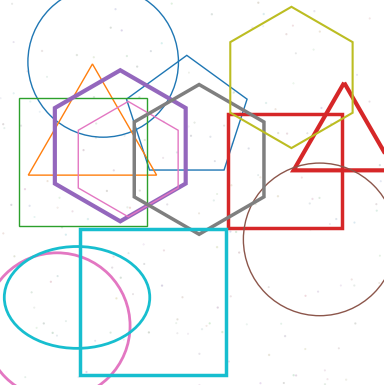[{"shape": "pentagon", "thickness": 1, "radius": 0.82, "center": [0.485, 0.692]}, {"shape": "circle", "thickness": 1, "radius": 0.98, "center": [0.268, 0.839]}, {"shape": "triangle", "thickness": 1, "radius": 0.96, "center": [0.24, 0.641]}, {"shape": "square", "thickness": 1, "radius": 0.83, "center": [0.216, 0.579]}, {"shape": "square", "thickness": 2.5, "radius": 0.74, "center": [0.741, 0.556]}, {"shape": "triangle", "thickness": 3, "radius": 0.76, "center": [0.894, 0.633]}, {"shape": "hexagon", "thickness": 3, "radius": 0.98, "center": [0.312, 0.621]}, {"shape": "circle", "thickness": 1, "radius": 0.99, "center": [0.83, 0.378]}, {"shape": "hexagon", "thickness": 1, "radius": 0.75, "center": [0.333, 0.587]}, {"shape": "circle", "thickness": 2, "radius": 0.95, "center": [0.148, 0.154]}, {"shape": "hexagon", "thickness": 2.5, "radius": 0.97, "center": [0.517, 0.586]}, {"shape": "hexagon", "thickness": 1.5, "radius": 0.92, "center": [0.757, 0.799]}, {"shape": "oval", "thickness": 2, "radius": 0.94, "center": [0.2, 0.227]}, {"shape": "square", "thickness": 2.5, "radius": 0.95, "center": [0.398, 0.216]}]